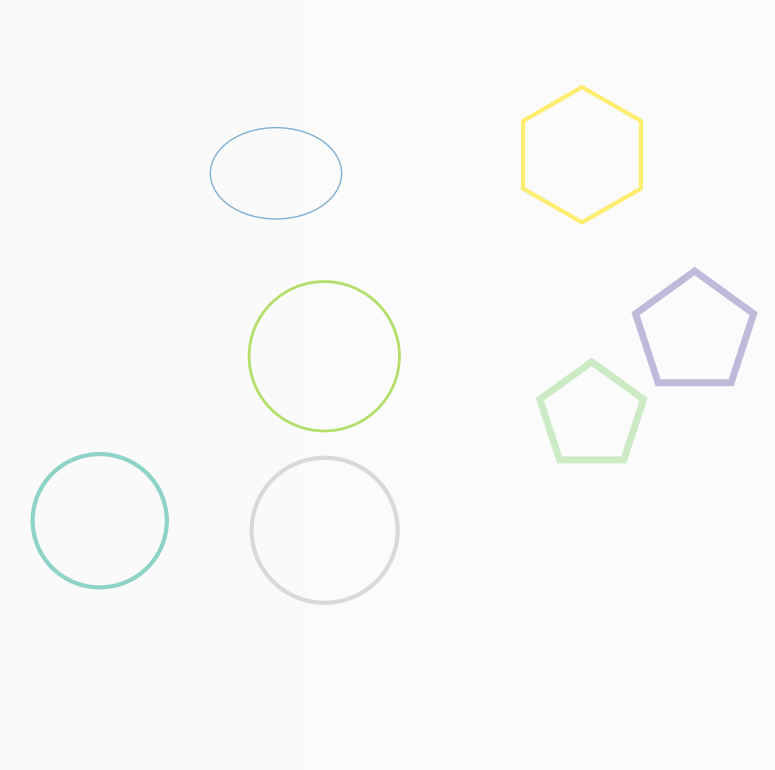[{"shape": "circle", "thickness": 1.5, "radius": 0.43, "center": [0.129, 0.324]}, {"shape": "pentagon", "thickness": 2.5, "radius": 0.4, "center": [0.896, 0.568]}, {"shape": "oval", "thickness": 0.5, "radius": 0.42, "center": [0.356, 0.775]}, {"shape": "circle", "thickness": 1, "radius": 0.49, "center": [0.418, 0.537]}, {"shape": "circle", "thickness": 1.5, "radius": 0.47, "center": [0.419, 0.311]}, {"shape": "pentagon", "thickness": 2.5, "radius": 0.35, "center": [0.763, 0.46]}, {"shape": "hexagon", "thickness": 1.5, "radius": 0.44, "center": [0.751, 0.799]}]